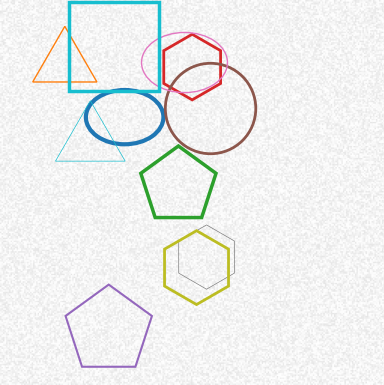[{"shape": "oval", "thickness": 3, "radius": 0.5, "center": [0.324, 0.696]}, {"shape": "triangle", "thickness": 1, "radius": 0.48, "center": [0.168, 0.835]}, {"shape": "pentagon", "thickness": 2.5, "radius": 0.51, "center": [0.463, 0.518]}, {"shape": "hexagon", "thickness": 2, "radius": 0.43, "center": [0.499, 0.826]}, {"shape": "pentagon", "thickness": 1.5, "radius": 0.59, "center": [0.282, 0.143]}, {"shape": "circle", "thickness": 2, "radius": 0.59, "center": [0.547, 0.718]}, {"shape": "oval", "thickness": 1, "radius": 0.56, "center": [0.479, 0.838]}, {"shape": "hexagon", "thickness": 0.5, "radius": 0.42, "center": [0.536, 0.332]}, {"shape": "hexagon", "thickness": 2, "radius": 0.48, "center": [0.51, 0.305]}, {"shape": "square", "thickness": 2.5, "radius": 0.58, "center": [0.297, 0.879]}, {"shape": "triangle", "thickness": 0.5, "radius": 0.52, "center": [0.235, 0.634]}]